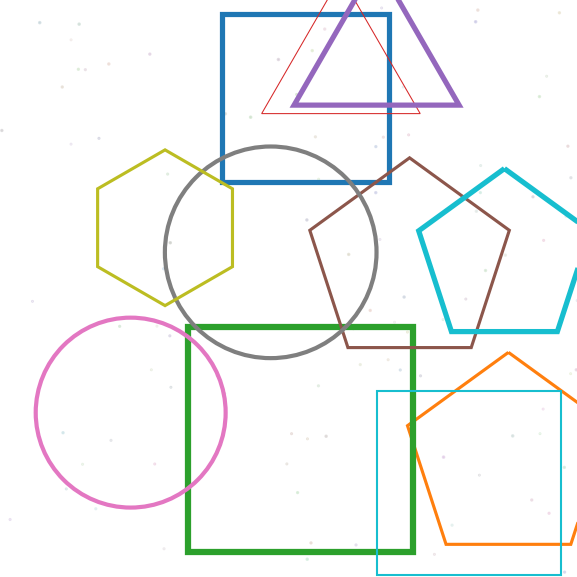[{"shape": "square", "thickness": 2.5, "radius": 0.73, "center": [0.529, 0.829]}, {"shape": "pentagon", "thickness": 1.5, "radius": 0.92, "center": [0.88, 0.205]}, {"shape": "square", "thickness": 3, "radius": 0.97, "center": [0.521, 0.238]}, {"shape": "triangle", "thickness": 0.5, "radius": 0.79, "center": [0.59, 0.882]}, {"shape": "triangle", "thickness": 2.5, "radius": 0.82, "center": [0.652, 0.9]}, {"shape": "pentagon", "thickness": 1.5, "radius": 0.91, "center": [0.709, 0.544]}, {"shape": "circle", "thickness": 2, "radius": 0.82, "center": [0.226, 0.285]}, {"shape": "circle", "thickness": 2, "radius": 0.92, "center": [0.469, 0.562]}, {"shape": "hexagon", "thickness": 1.5, "radius": 0.67, "center": [0.286, 0.605]}, {"shape": "pentagon", "thickness": 2.5, "radius": 0.78, "center": [0.873, 0.551]}, {"shape": "square", "thickness": 1, "radius": 0.8, "center": [0.812, 0.162]}]